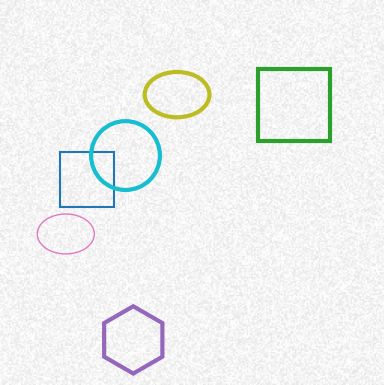[{"shape": "square", "thickness": 1.5, "radius": 0.36, "center": [0.226, 0.533]}, {"shape": "square", "thickness": 3, "radius": 0.47, "center": [0.765, 0.726]}, {"shape": "hexagon", "thickness": 3, "radius": 0.44, "center": [0.346, 0.117]}, {"shape": "oval", "thickness": 1, "radius": 0.37, "center": [0.171, 0.392]}, {"shape": "oval", "thickness": 3, "radius": 0.42, "center": [0.46, 0.754]}, {"shape": "circle", "thickness": 3, "radius": 0.45, "center": [0.326, 0.596]}]